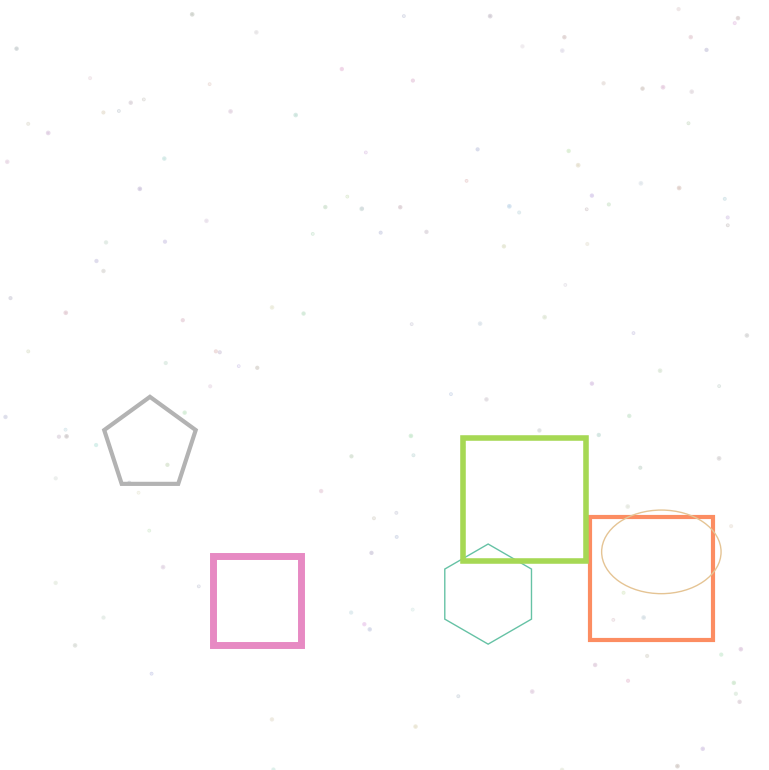[{"shape": "hexagon", "thickness": 0.5, "radius": 0.33, "center": [0.634, 0.228]}, {"shape": "square", "thickness": 1.5, "radius": 0.4, "center": [0.846, 0.249]}, {"shape": "square", "thickness": 2.5, "radius": 0.29, "center": [0.334, 0.22]}, {"shape": "square", "thickness": 2, "radius": 0.4, "center": [0.681, 0.351]}, {"shape": "oval", "thickness": 0.5, "radius": 0.39, "center": [0.859, 0.283]}, {"shape": "pentagon", "thickness": 1.5, "radius": 0.31, "center": [0.195, 0.422]}]